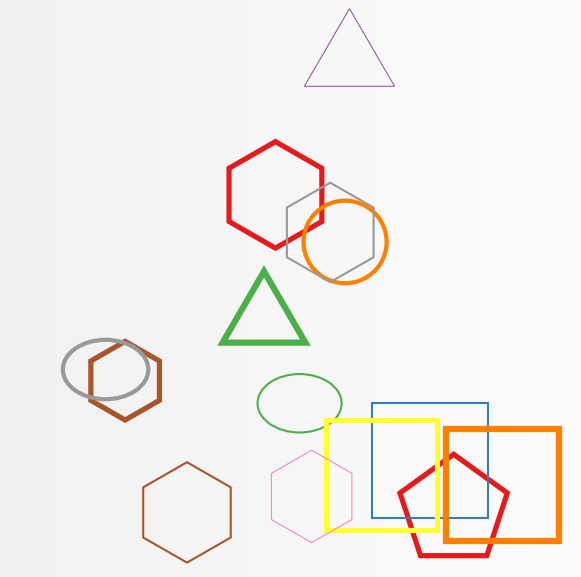[{"shape": "hexagon", "thickness": 2.5, "radius": 0.46, "center": [0.474, 0.662]}, {"shape": "pentagon", "thickness": 2.5, "radius": 0.49, "center": [0.78, 0.115]}, {"shape": "square", "thickness": 1, "radius": 0.5, "center": [0.739, 0.202]}, {"shape": "triangle", "thickness": 3, "radius": 0.41, "center": [0.454, 0.447]}, {"shape": "oval", "thickness": 1, "radius": 0.36, "center": [0.515, 0.301]}, {"shape": "triangle", "thickness": 0.5, "radius": 0.45, "center": [0.601, 0.895]}, {"shape": "circle", "thickness": 2, "radius": 0.36, "center": [0.594, 0.58]}, {"shape": "square", "thickness": 3, "radius": 0.49, "center": [0.864, 0.159]}, {"shape": "square", "thickness": 2.5, "radius": 0.47, "center": [0.657, 0.176]}, {"shape": "hexagon", "thickness": 2.5, "radius": 0.34, "center": [0.215, 0.34]}, {"shape": "hexagon", "thickness": 1, "radius": 0.43, "center": [0.322, 0.112]}, {"shape": "hexagon", "thickness": 0.5, "radius": 0.4, "center": [0.536, 0.14]}, {"shape": "oval", "thickness": 2, "radius": 0.37, "center": [0.182, 0.359]}, {"shape": "hexagon", "thickness": 1, "radius": 0.43, "center": [0.568, 0.597]}]